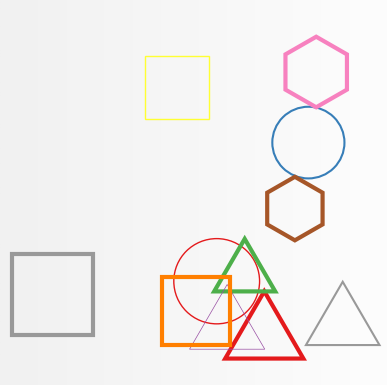[{"shape": "triangle", "thickness": 3, "radius": 0.58, "center": [0.682, 0.127]}, {"shape": "circle", "thickness": 1, "radius": 0.55, "center": [0.559, 0.27]}, {"shape": "circle", "thickness": 1.5, "radius": 0.47, "center": [0.796, 0.63]}, {"shape": "triangle", "thickness": 3, "radius": 0.45, "center": [0.631, 0.289]}, {"shape": "triangle", "thickness": 0.5, "radius": 0.56, "center": [0.586, 0.149]}, {"shape": "square", "thickness": 3, "radius": 0.44, "center": [0.505, 0.193]}, {"shape": "square", "thickness": 1, "radius": 0.41, "center": [0.457, 0.773]}, {"shape": "hexagon", "thickness": 3, "radius": 0.41, "center": [0.761, 0.458]}, {"shape": "hexagon", "thickness": 3, "radius": 0.46, "center": [0.816, 0.813]}, {"shape": "square", "thickness": 3, "radius": 0.52, "center": [0.136, 0.234]}, {"shape": "triangle", "thickness": 1.5, "radius": 0.55, "center": [0.884, 0.159]}]